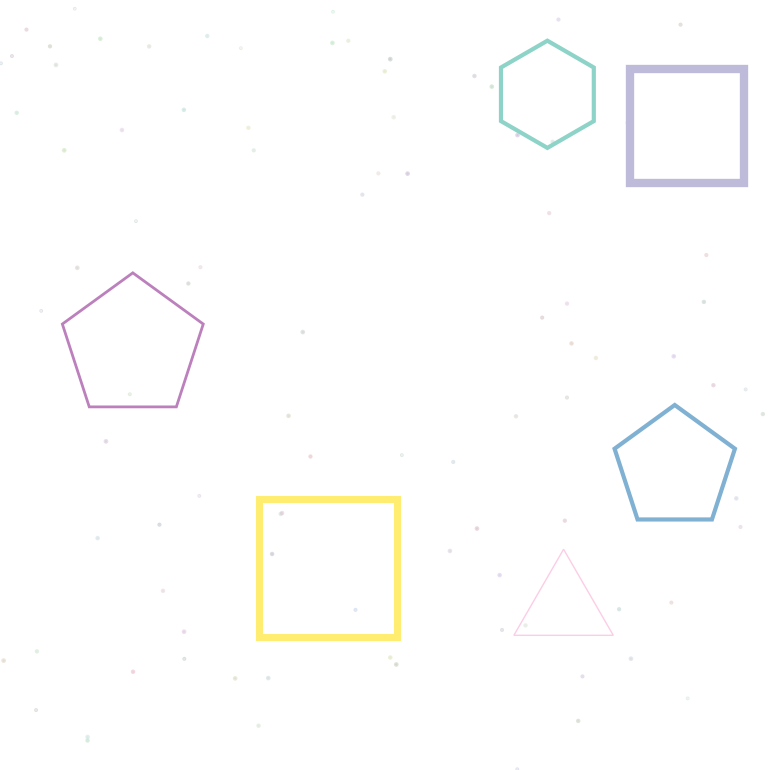[{"shape": "hexagon", "thickness": 1.5, "radius": 0.35, "center": [0.711, 0.878]}, {"shape": "square", "thickness": 3, "radius": 0.37, "center": [0.892, 0.836]}, {"shape": "pentagon", "thickness": 1.5, "radius": 0.41, "center": [0.876, 0.392]}, {"shape": "triangle", "thickness": 0.5, "radius": 0.37, "center": [0.732, 0.212]}, {"shape": "pentagon", "thickness": 1, "radius": 0.48, "center": [0.172, 0.549]}, {"shape": "square", "thickness": 2.5, "radius": 0.45, "center": [0.426, 0.262]}]